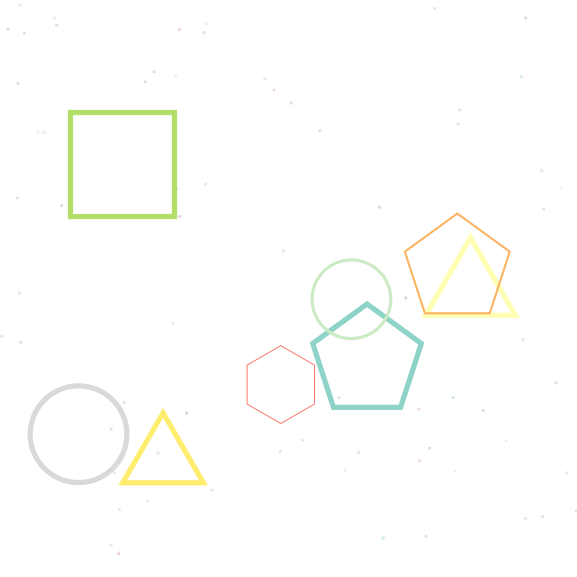[{"shape": "pentagon", "thickness": 2.5, "radius": 0.49, "center": [0.636, 0.374]}, {"shape": "triangle", "thickness": 2.5, "radius": 0.45, "center": [0.815, 0.498]}, {"shape": "hexagon", "thickness": 0.5, "radius": 0.34, "center": [0.486, 0.333]}, {"shape": "pentagon", "thickness": 1, "radius": 0.48, "center": [0.792, 0.534]}, {"shape": "square", "thickness": 2.5, "radius": 0.45, "center": [0.211, 0.715]}, {"shape": "circle", "thickness": 2.5, "radius": 0.42, "center": [0.136, 0.247]}, {"shape": "circle", "thickness": 1.5, "radius": 0.34, "center": [0.608, 0.481]}, {"shape": "triangle", "thickness": 2.5, "radius": 0.4, "center": [0.282, 0.203]}]